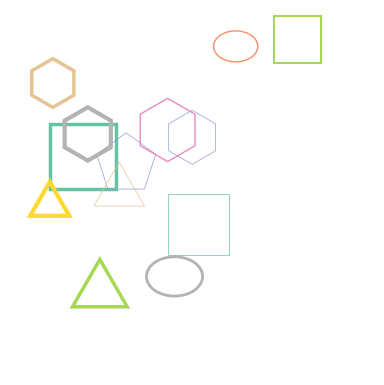[{"shape": "square", "thickness": 0.5, "radius": 0.4, "center": [0.516, 0.417]}, {"shape": "square", "thickness": 2.5, "radius": 0.42, "center": [0.215, 0.593]}, {"shape": "oval", "thickness": 1, "radius": 0.29, "center": [0.612, 0.88]}, {"shape": "hexagon", "thickness": 0.5, "radius": 0.35, "center": [0.499, 0.643]}, {"shape": "pentagon", "thickness": 0.5, "radius": 0.4, "center": [0.328, 0.574]}, {"shape": "hexagon", "thickness": 1, "radius": 0.41, "center": [0.435, 0.662]}, {"shape": "square", "thickness": 1.5, "radius": 0.3, "center": [0.772, 0.897]}, {"shape": "triangle", "thickness": 2.5, "radius": 0.41, "center": [0.259, 0.244]}, {"shape": "triangle", "thickness": 3, "radius": 0.29, "center": [0.129, 0.469]}, {"shape": "hexagon", "thickness": 2.5, "radius": 0.32, "center": [0.137, 0.784]}, {"shape": "triangle", "thickness": 0.5, "radius": 0.38, "center": [0.31, 0.503]}, {"shape": "hexagon", "thickness": 3, "radius": 0.35, "center": [0.228, 0.652]}, {"shape": "oval", "thickness": 2, "radius": 0.36, "center": [0.453, 0.282]}]